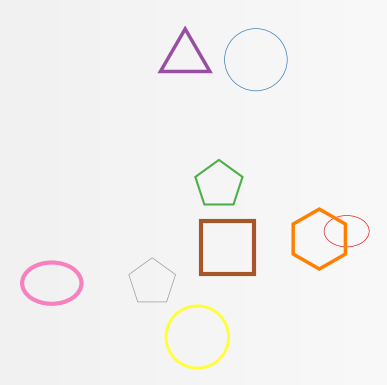[{"shape": "oval", "thickness": 0.5, "radius": 0.29, "center": [0.895, 0.399]}, {"shape": "circle", "thickness": 0.5, "radius": 0.4, "center": [0.66, 0.845]}, {"shape": "pentagon", "thickness": 1.5, "radius": 0.32, "center": [0.565, 0.521]}, {"shape": "triangle", "thickness": 2.5, "radius": 0.37, "center": [0.478, 0.851]}, {"shape": "hexagon", "thickness": 2.5, "radius": 0.39, "center": [0.824, 0.379]}, {"shape": "circle", "thickness": 2, "radius": 0.4, "center": [0.509, 0.125]}, {"shape": "square", "thickness": 3, "radius": 0.34, "center": [0.587, 0.357]}, {"shape": "oval", "thickness": 3, "radius": 0.38, "center": [0.134, 0.265]}, {"shape": "pentagon", "thickness": 0.5, "radius": 0.32, "center": [0.393, 0.267]}]